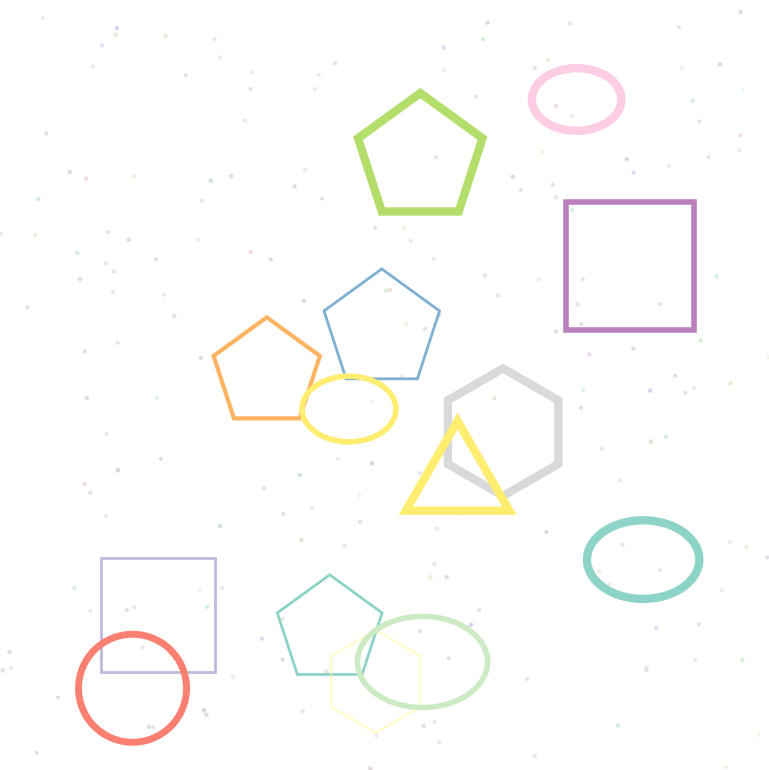[{"shape": "oval", "thickness": 3, "radius": 0.36, "center": [0.835, 0.273]}, {"shape": "pentagon", "thickness": 1, "radius": 0.36, "center": [0.428, 0.182]}, {"shape": "hexagon", "thickness": 0.5, "radius": 0.33, "center": [0.488, 0.115]}, {"shape": "square", "thickness": 1, "radius": 0.37, "center": [0.205, 0.201]}, {"shape": "circle", "thickness": 2.5, "radius": 0.35, "center": [0.172, 0.106]}, {"shape": "pentagon", "thickness": 1, "radius": 0.39, "center": [0.496, 0.572]}, {"shape": "pentagon", "thickness": 1.5, "radius": 0.36, "center": [0.346, 0.515]}, {"shape": "pentagon", "thickness": 3, "radius": 0.43, "center": [0.546, 0.794]}, {"shape": "oval", "thickness": 3, "radius": 0.29, "center": [0.749, 0.871]}, {"shape": "hexagon", "thickness": 3, "radius": 0.41, "center": [0.653, 0.439]}, {"shape": "square", "thickness": 2, "radius": 0.42, "center": [0.818, 0.655]}, {"shape": "oval", "thickness": 2, "radius": 0.42, "center": [0.549, 0.14]}, {"shape": "triangle", "thickness": 3, "radius": 0.39, "center": [0.594, 0.376]}, {"shape": "oval", "thickness": 2, "radius": 0.3, "center": [0.453, 0.469]}]